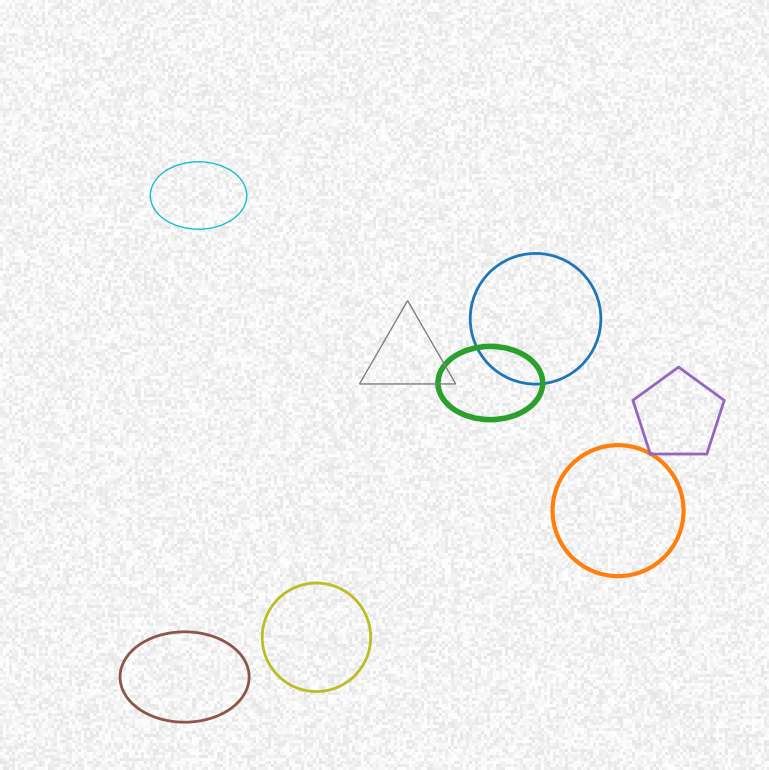[{"shape": "circle", "thickness": 1, "radius": 0.42, "center": [0.696, 0.586]}, {"shape": "circle", "thickness": 1.5, "radius": 0.43, "center": [0.803, 0.337]}, {"shape": "oval", "thickness": 2, "radius": 0.34, "center": [0.637, 0.503]}, {"shape": "pentagon", "thickness": 1, "radius": 0.31, "center": [0.881, 0.461]}, {"shape": "oval", "thickness": 1, "radius": 0.42, "center": [0.24, 0.121]}, {"shape": "triangle", "thickness": 0.5, "radius": 0.36, "center": [0.529, 0.537]}, {"shape": "circle", "thickness": 1, "radius": 0.35, "center": [0.411, 0.172]}, {"shape": "oval", "thickness": 0.5, "radius": 0.31, "center": [0.258, 0.746]}]